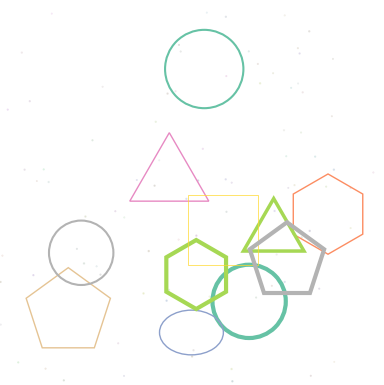[{"shape": "circle", "thickness": 3, "radius": 0.48, "center": [0.647, 0.217]}, {"shape": "circle", "thickness": 1.5, "radius": 0.51, "center": [0.53, 0.821]}, {"shape": "hexagon", "thickness": 1, "radius": 0.52, "center": [0.852, 0.444]}, {"shape": "oval", "thickness": 1, "radius": 0.41, "center": [0.497, 0.136]}, {"shape": "triangle", "thickness": 1, "radius": 0.59, "center": [0.44, 0.537]}, {"shape": "triangle", "thickness": 2.5, "radius": 0.45, "center": [0.711, 0.393]}, {"shape": "hexagon", "thickness": 3, "radius": 0.45, "center": [0.51, 0.287]}, {"shape": "square", "thickness": 0.5, "radius": 0.46, "center": [0.58, 0.402]}, {"shape": "pentagon", "thickness": 1, "radius": 0.58, "center": [0.177, 0.19]}, {"shape": "circle", "thickness": 1.5, "radius": 0.42, "center": [0.211, 0.343]}, {"shape": "pentagon", "thickness": 3, "radius": 0.51, "center": [0.745, 0.321]}]